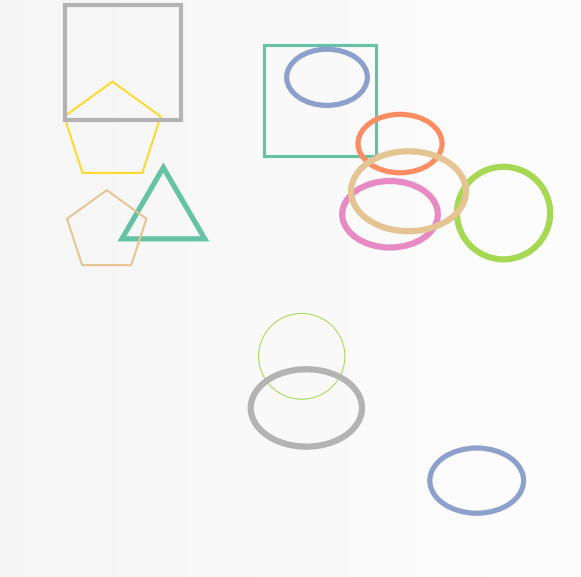[{"shape": "square", "thickness": 1.5, "radius": 0.48, "center": [0.551, 0.825]}, {"shape": "triangle", "thickness": 2.5, "radius": 0.41, "center": [0.281, 0.627]}, {"shape": "oval", "thickness": 2.5, "radius": 0.36, "center": [0.688, 0.751]}, {"shape": "oval", "thickness": 2.5, "radius": 0.4, "center": [0.82, 0.167]}, {"shape": "oval", "thickness": 2.5, "radius": 0.35, "center": [0.563, 0.865]}, {"shape": "oval", "thickness": 3, "radius": 0.41, "center": [0.671, 0.628]}, {"shape": "circle", "thickness": 0.5, "radius": 0.37, "center": [0.519, 0.382]}, {"shape": "circle", "thickness": 3, "radius": 0.4, "center": [0.866, 0.63]}, {"shape": "pentagon", "thickness": 1, "radius": 0.44, "center": [0.193, 0.77]}, {"shape": "oval", "thickness": 3, "radius": 0.49, "center": [0.703, 0.668]}, {"shape": "pentagon", "thickness": 1, "radius": 0.36, "center": [0.184, 0.598]}, {"shape": "oval", "thickness": 3, "radius": 0.48, "center": [0.527, 0.293]}, {"shape": "square", "thickness": 2, "radius": 0.5, "center": [0.211, 0.891]}]